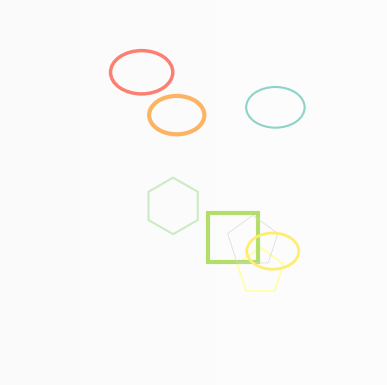[{"shape": "oval", "thickness": 1.5, "radius": 0.38, "center": [0.711, 0.721]}, {"shape": "pentagon", "thickness": 1.5, "radius": 0.31, "center": [0.672, 0.295]}, {"shape": "oval", "thickness": 2.5, "radius": 0.4, "center": [0.366, 0.812]}, {"shape": "oval", "thickness": 3, "radius": 0.36, "center": [0.456, 0.701]}, {"shape": "square", "thickness": 3, "radius": 0.32, "center": [0.601, 0.383]}, {"shape": "pentagon", "thickness": 0.5, "radius": 0.34, "center": [0.652, 0.372]}, {"shape": "hexagon", "thickness": 1.5, "radius": 0.37, "center": [0.447, 0.465]}, {"shape": "oval", "thickness": 2, "radius": 0.34, "center": [0.704, 0.348]}]